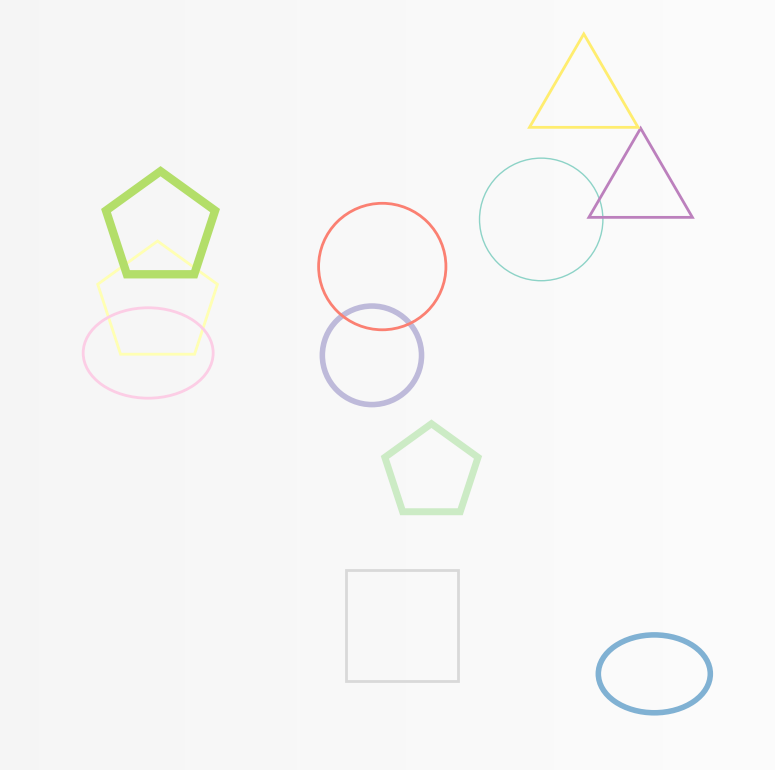[{"shape": "circle", "thickness": 0.5, "radius": 0.4, "center": [0.698, 0.715]}, {"shape": "pentagon", "thickness": 1, "radius": 0.41, "center": [0.203, 0.606]}, {"shape": "circle", "thickness": 2, "radius": 0.32, "center": [0.48, 0.539]}, {"shape": "circle", "thickness": 1, "radius": 0.41, "center": [0.493, 0.654]}, {"shape": "oval", "thickness": 2, "radius": 0.36, "center": [0.844, 0.125]}, {"shape": "pentagon", "thickness": 3, "radius": 0.37, "center": [0.207, 0.704]}, {"shape": "oval", "thickness": 1, "radius": 0.42, "center": [0.191, 0.542]}, {"shape": "square", "thickness": 1, "radius": 0.36, "center": [0.519, 0.187]}, {"shape": "triangle", "thickness": 1, "radius": 0.39, "center": [0.827, 0.756]}, {"shape": "pentagon", "thickness": 2.5, "radius": 0.32, "center": [0.557, 0.387]}, {"shape": "triangle", "thickness": 1, "radius": 0.4, "center": [0.753, 0.875]}]